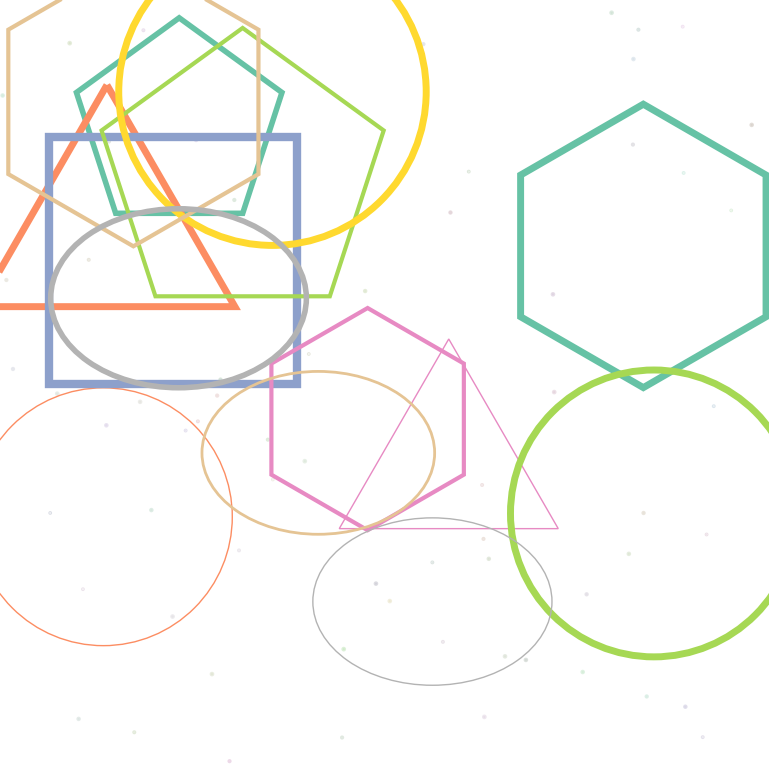[{"shape": "hexagon", "thickness": 2.5, "radius": 0.92, "center": [0.835, 0.681]}, {"shape": "pentagon", "thickness": 2, "radius": 0.7, "center": [0.233, 0.837]}, {"shape": "triangle", "thickness": 2.5, "radius": 0.96, "center": [0.139, 0.698]}, {"shape": "circle", "thickness": 0.5, "radius": 0.84, "center": [0.134, 0.329]}, {"shape": "square", "thickness": 3, "radius": 0.8, "center": [0.225, 0.662]}, {"shape": "hexagon", "thickness": 1.5, "radius": 0.72, "center": [0.477, 0.456]}, {"shape": "triangle", "thickness": 0.5, "radius": 0.82, "center": [0.583, 0.396]}, {"shape": "pentagon", "thickness": 1.5, "radius": 0.96, "center": [0.315, 0.771]}, {"shape": "circle", "thickness": 2.5, "radius": 0.93, "center": [0.849, 0.333]}, {"shape": "circle", "thickness": 2.5, "radius": 1.0, "center": [0.354, 0.881]}, {"shape": "oval", "thickness": 1, "radius": 0.76, "center": [0.413, 0.412]}, {"shape": "hexagon", "thickness": 1.5, "radius": 0.94, "center": [0.173, 0.868]}, {"shape": "oval", "thickness": 2, "radius": 0.83, "center": [0.232, 0.613]}, {"shape": "oval", "thickness": 0.5, "radius": 0.78, "center": [0.562, 0.219]}]